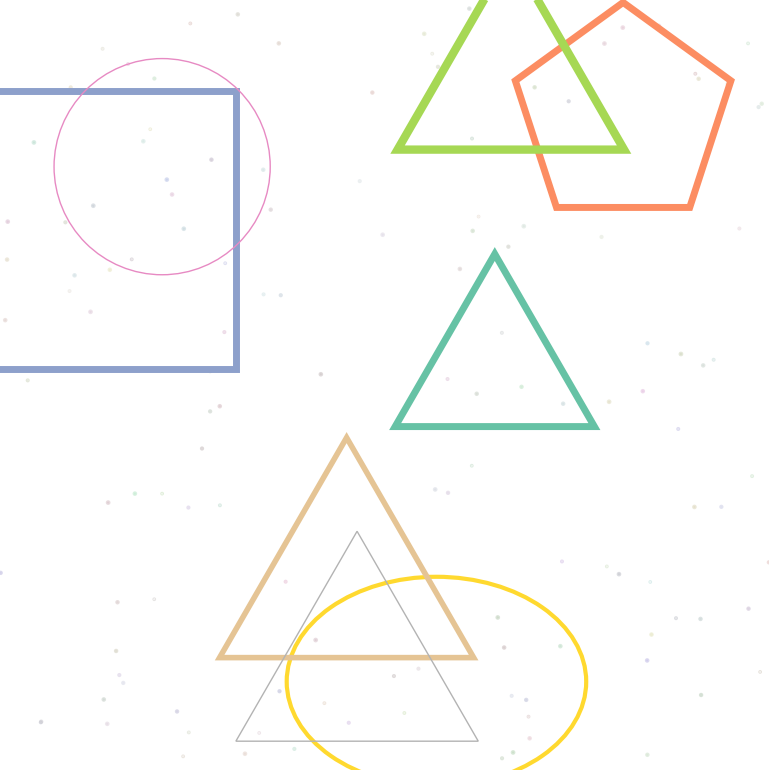[{"shape": "triangle", "thickness": 2.5, "radius": 0.75, "center": [0.643, 0.521]}, {"shape": "pentagon", "thickness": 2.5, "radius": 0.74, "center": [0.809, 0.85]}, {"shape": "square", "thickness": 2.5, "radius": 0.9, "center": [0.126, 0.701]}, {"shape": "circle", "thickness": 0.5, "radius": 0.7, "center": [0.211, 0.784]}, {"shape": "triangle", "thickness": 3, "radius": 0.85, "center": [0.663, 0.891]}, {"shape": "oval", "thickness": 1.5, "radius": 0.97, "center": [0.567, 0.115]}, {"shape": "triangle", "thickness": 2, "radius": 0.95, "center": [0.45, 0.241]}, {"shape": "triangle", "thickness": 0.5, "radius": 0.91, "center": [0.464, 0.128]}]